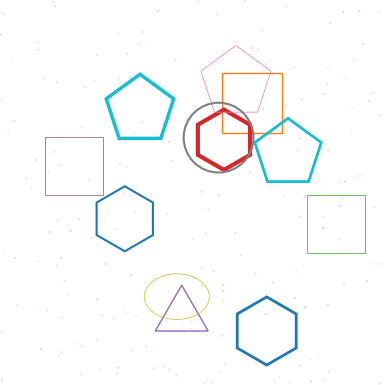[{"shape": "hexagon", "thickness": 1.5, "radius": 0.42, "center": [0.324, 0.432]}, {"shape": "hexagon", "thickness": 2, "radius": 0.44, "center": [0.693, 0.14]}, {"shape": "square", "thickness": 1, "radius": 0.39, "center": [0.655, 0.732]}, {"shape": "square", "thickness": 0.5, "radius": 0.38, "center": [0.874, 0.419]}, {"shape": "hexagon", "thickness": 3, "radius": 0.39, "center": [0.582, 0.637]}, {"shape": "triangle", "thickness": 1, "radius": 0.4, "center": [0.472, 0.18]}, {"shape": "square", "thickness": 0.5, "radius": 0.38, "center": [0.193, 0.57]}, {"shape": "pentagon", "thickness": 0.5, "radius": 0.48, "center": [0.613, 0.786]}, {"shape": "circle", "thickness": 1.5, "radius": 0.45, "center": [0.568, 0.643]}, {"shape": "oval", "thickness": 0.5, "radius": 0.42, "center": [0.459, 0.229]}, {"shape": "pentagon", "thickness": 2.5, "radius": 0.46, "center": [0.364, 0.715]}, {"shape": "pentagon", "thickness": 2, "radius": 0.45, "center": [0.748, 0.602]}]